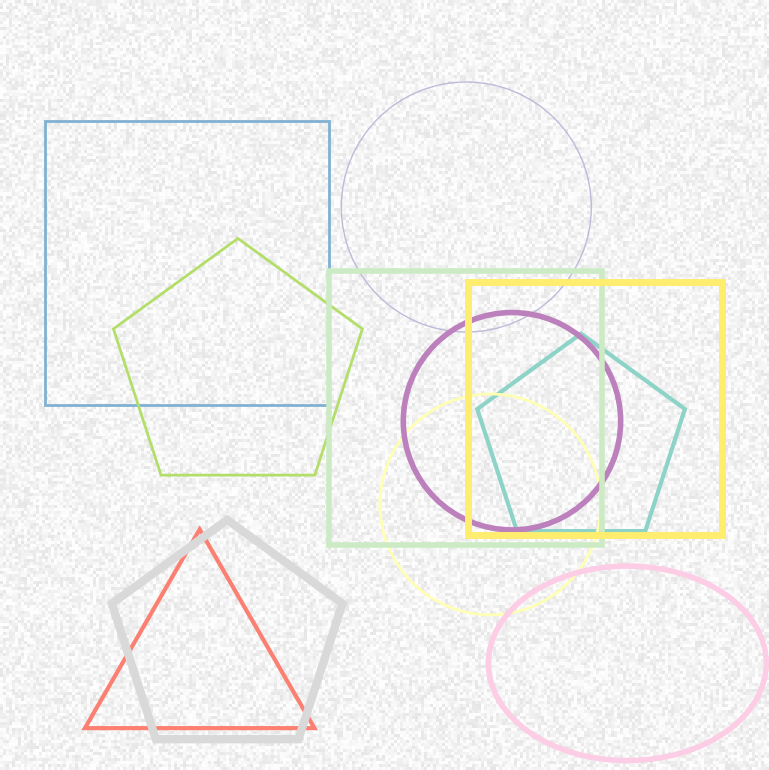[{"shape": "pentagon", "thickness": 1.5, "radius": 0.71, "center": [0.755, 0.425]}, {"shape": "circle", "thickness": 1, "radius": 0.72, "center": [0.637, 0.345]}, {"shape": "circle", "thickness": 0.5, "radius": 0.81, "center": [0.606, 0.731]}, {"shape": "triangle", "thickness": 1.5, "radius": 0.86, "center": [0.259, 0.14]}, {"shape": "square", "thickness": 1, "radius": 0.92, "center": [0.242, 0.659]}, {"shape": "pentagon", "thickness": 1, "radius": 0.85, "center": [0.309, 0.52]}, {"shape": "oval", "thickness": 2, "radius": 0.9, "center": [0.815, 0.139]}, {"shape": "pentagon", "thickness": 3, "radius": 0.79, "center": [0.295, 0.167]}, {"shape": "circle", "thickness": 2, "radius": 0.71, "center": [0.665, 0.453]}, {"shape": "square", "thickness": 2, "radius": 0.89, "center": [0.605, 0.47]}, {"shape": "square", "thickness": 2.5, "radius": 0.82, "center": [0.772, 0.47]}]